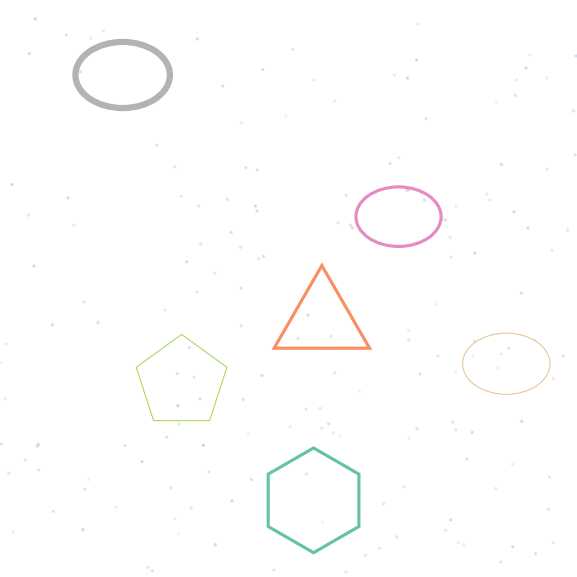[{"shape": "hexagon", "thickness": 1.5, "radius": 0.45, "center": [0.543, 0.133]}, {"shape": "triangle", "thickness": 1.5, "radius": 0.48, "center": [0.557, 0.444]}, {"shape": "oval", "thickness": 1.5, "radius": 0.37, "center": [0.69, 0.624]}, {"shape": "pentagon", "thickness": 0.5, "radius": 0.41, "center": [0.314, 0.338]}, {"shape": "oval", "thickness": 0.5, "radius": 0.38, "center": [0.877, 0.369]}, {"shape": "oval", "thickness": 3, "radius": 0.41, "center": [0.212, 0.869]}]